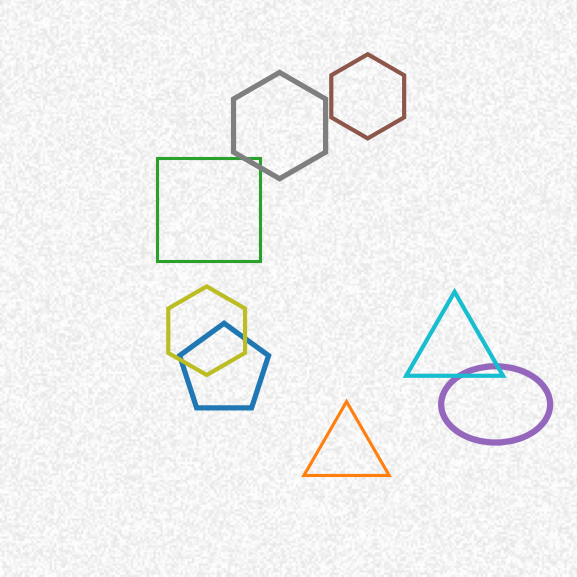[{"shape": "pentagon", "thickness": 2.5, "radius": 0.4, "center": [0.388, 0.358]}, {"shape": "triangle", "thickness": 1.5, "radius": 0.43, "center": [0.6, 0.218]}, {"shape": "square", "thickness": 1.5, "radius": 0.45, "center": [0.361, 0.636]}, {"shape": "oval", "thickness": 3, "radius": 0.47, "center": [0.858, 0.299]}, {"shape": "hexagon", "thickness": 2, "radius": 0.36, "center": [0.637, 0.832]}, {"shape": "hexagon", "thickness": 2.5, "radius": 0.46, "center": [0.484, 0.782]}, {"shape": "hexagon", "thickness": 2, "radius": 0.38, "center": [0.358, 0.426]}, {"shape": "triangle", "thickness": 2, "radius": 0.48, "center": [0.787, 0.397]}]